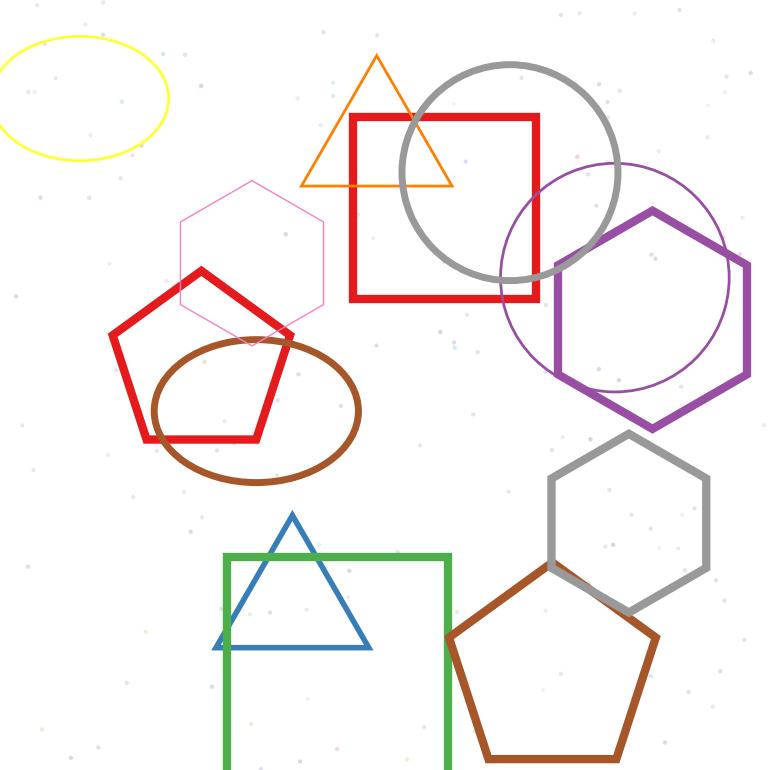[{"shape": "pentagon", "thickness": 3, "radius": 0.61, "center": [0.262, 0.527]}, {"shape": "square", "thickness": 3, "radius": 0.59, "center": [0.577, 0.73]}, {"shape": "triangle", "thickness": 2, "radius": 0.57, "center": [0.38, 0.216]}, {"shape": "square", "thickness": 3, "radius": 0.72, "center": [0.438, 0.134]}, {"shape": "hexagon", "thickness": 3, "radius": 0.71, "center": [0.847, 0.585]}, {"shape": "circle", "thickness": 1, "radius": 0.74, "center": [0.799, 0.639]}, {"shape": "triangle", "thickness": 1, "radius": 0.56, "center": [0.489, 0.815]}, {"shape": "oval", "thickness": 1, "radius": 0.58, "center": [0.104, 0.872]}, {"shape": "oval", "thickness": 2.5, "radius": 0.66, "center": [0.333, 0.466]}, {"shape": "pentagon", "thickness": 3, "radius": 0.71, "center": [0.717, 0.128]}, {"shape": "hexagon", "thickness": 0.5, "radius": 0.54, "center": [0.327, 0.658]}, {"shape": "hexagon", "thickness": 3, "radius": 0.58, "center": [0.817, 0.321]}, {"shape": "circle", "thickness": 2.5, "radius": 0.7, "center": [0.662, 0.776]}]